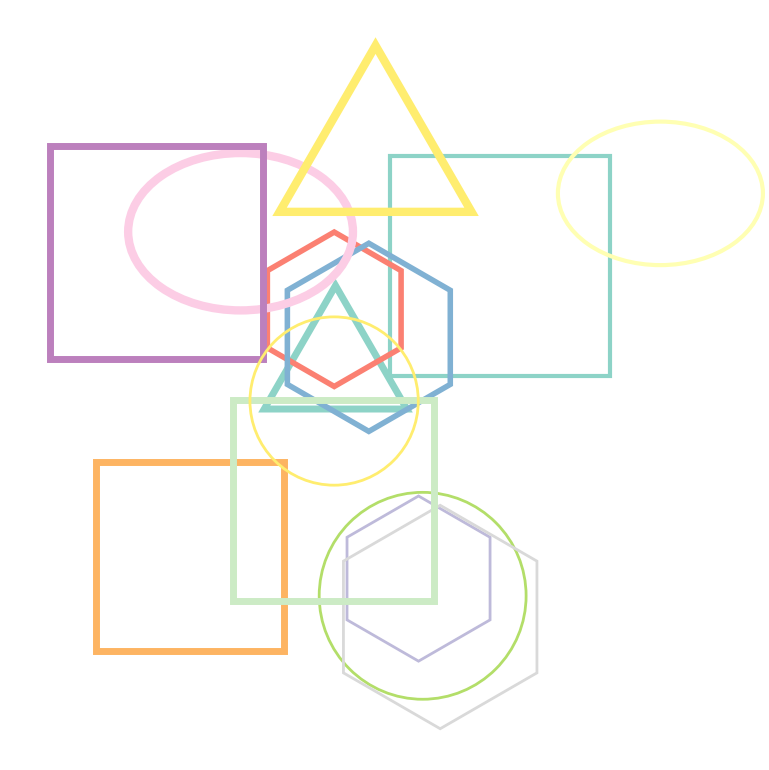[{"shape": "triangle", "thickness": 2.5, "radius": 0.53, "center": [0.436, 0.522]}, {"shape": "square", "thickness": 1.5, "radius": 0.71, "center": [0.65, 0.654]}, {"shape": "oval", "thickness": 1.5, "radius": 0.67, "center": [0.858, 0.749]}, {"shape": "hexagon", "thickness": 1, "radius": 0.54, "center": [0.544, 0.249]}, {"shape": "hexagon", "thickness": 2, "radius": 0.5, "center": [0.434, 0.598]}, {"shape": "hexagon", "thickness": 2, "radius": 0.61, "center": [0.479, 0.562]}, {"shape": "square", "thickness": 2.5, "radius": 0.61, "center": [0.247, 0.277]}, {"shape": "circle", "thickness": 1, "radius": 0.67, "center": [0.549, 0.226]}, {"shape": "oval", "thickness": 3, "radius": 0.73, "center": [0.312, 0.699]}, {"shape": "hexagon", "thickness": 1, "radius": 0.73, "center": [0.572, 0.199]}, {"shape": "square", "thickness": 2.5, "radius": 0.69, "center": [0.203, 0.672]}, {"shape": "square", "thickness": 2.5, "radius": 0.65, "center": [0.433, 0.35]}, {"shape": "circle", "thickness": 1, "radius": 0.55, "center": [0.434, 0.479]}, {"shape": "triangle", "thickness": 3, "radius": 0.72, "center": [0.488, 0.797]}]